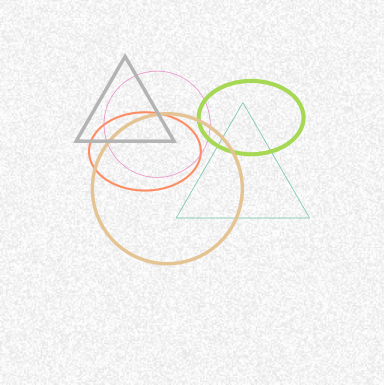[{"shape": "triangle", "thickness": 0.5, "radius": 1.0, "center": [0.631, 0.534]}, {"shape": "oval", "thickness": 1.5, "radius": 0.73, "center": [0.376, 0.607]}, {"shape": "circle", "thickness": 0.5, "radius": 0.69, "center": [0.408, 0.677]}, {"shape": "oval", "thickness": 3, "radius": 0.68, "center": [0.652, 0.695]}, {"shape": "circle", "thickness": 2.5, "radius": 0.97, "center": [0.435, 0.51]}, {"shape": "triangle", "thickness": 2.5, "radius": 0.73, "center": [0.325, 0.707]}]